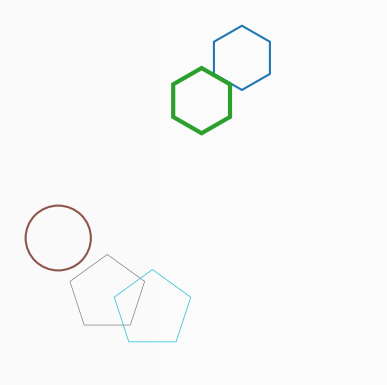[{"shape": "hexagon", "thickness": 1.5, "radius": 0.42, "center": [0.624, 0.85]}, {"shape": "hexagon", "thickness": 3, "radius": 0.42, "center": [0.52, 0.739]}, {"shape": "circle", "thickness": 1.5, "radius": 0.42, "center": [0.15, 0.382]}, {"shape": "pentagon", "thickness": 0.5, "radius": 0.51, "center": [0.277, 0.238]}, {"shape": "pentagon", "thickness": 0.5, "radius": 0.52, "center": [0.393, 0.196]}]